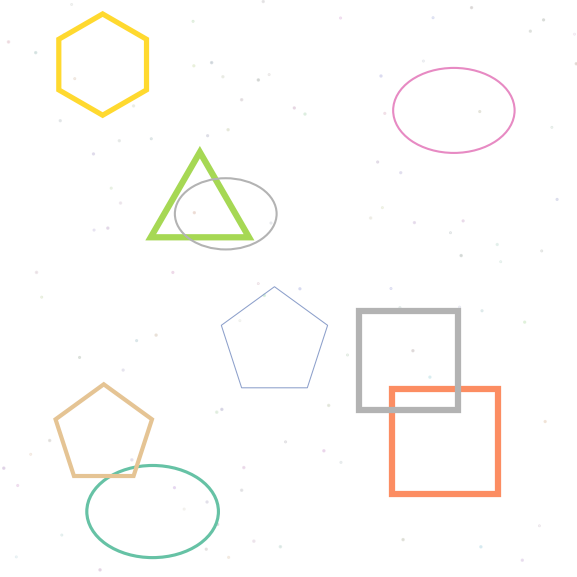[{"shape": "oval", "thickness": 1.5, "radius": 0.57, "center": [0.264, 0.113]}, {"shape": "square", "thickness": 3, "radius": 0.46, "center": [0.771, 0.235]}, {"shape": "pentagon", "thickness": 0.5, "radius": 0.48, "center": [0.475, 0.406]}, {"shape": "oval", "thickness": 1, "radius": 0.53, "center": [0.786, 0.808]}, {"shape": "triangle", "thickness": 3, "radius": 0.49, "center": [0.346, 0.637]}, {"shape": "hexagon", "thickness": 2.5, "radius": 0.44, "center": [0.178, 0.887]}, {"shape": "pentagon", "thickness": 2, "radius": 0.44, "center": [0.18, 0.246]}, {"shape": "oval", "thickness": 1, "radius": 0.44, "center": [0.391, 0.629]}, {"shape": "square", "thickness": 3, "radius": 0.43, "center": [0.707, 0.374]}]